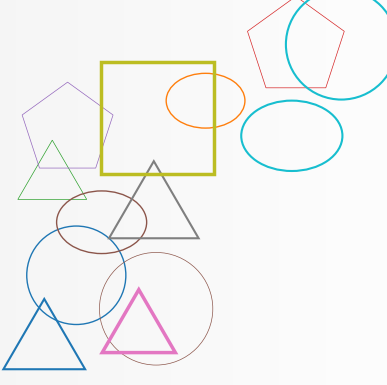[{"shape": "triangle", "thickness": 1.5, "radius": 0.61, "center": [0.114, 0.102]}, {"shape": "circle", "thickness": 1, "radius": 0.64, "center": [0.197, 0.285]}, {"shape": "oval", "thickness": 1, "radius": 0.51, "center": [0.53, 0.738]}, {"shape": "triangle", "thickness": 0.5, "radius": 0.51, "center": [0.135, 0.533]}, {"shape": "pentagon", "thickness": 0.5, "radius": 0.66, "center": [0.764, 0.878]}, {"shape": "pentagon", "thickness": 0.5, "radius": 0.62, "center": [0.174, 0.663]}, {"shape": "oval", "thickness": 1, "radius": 0.58, "center": [0.262, 0.423]}, {"shape": "circle", "thickness": 0.5, "radius": 0.73, "center": [0.403, 0.198]}, {"shape": "triangle", "thickness": 2.5, "radius": 0.54, "center": [0.358, 0.139]}, {"shape": "triangle", "thickness": 1.5, "radius": 0.67, "center": [0.397, 0.448]}, {"shape": "square", "thickness": 2.5, "radius": 0.73, "center": [0.407, 0.693]}, {"shape": "circle", "thickness": 1.5, "radius": 0.72, "center": [0.881, 0.885]}, {"shape": "oval", "thickness": 1.5, "radius": 0.65, "center": [0.753, 0.647]}]